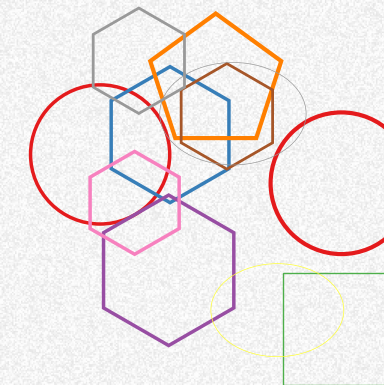[{"shape": "circle", "thickness": 3, "radius": 0.92, "center": [0.887, 0.524]}, {"shape": "circle", "thickness": 2.5, "radius": 0.9, "center": [0.26, 0.599]}, {"shape": "hexagon", "thickness": 2.5, "radius": 0.88, "center": [0.442, 0.65]}, {"shape": "square", "thickness": 1, "radius": 0.73, "center": [0.88, 0.145]}, {"shape": "hexagon", "thickness": 2.5, "radius": 0.98, "center": [0.438, 0.298]}, {"shape": "pentagon", "thickness": 3, "radius": 0.89, "center": [0.56, 0.786]}, {"shape": "oval", "thickness": 0.5, "radius": 0.86, "center": [0.72, 0.194]}, {"shape": "hexagon", "thickness": 2, "radius": 0.69, "center": [0.589, 0.698]}, {"shape": "hexagon", "thickness": 2.5, "radius": 0.67, "center": [0.35, 0.473]}, {"shape": "hexagon", "thickness": 2, "radius": 0.68, "center": [0.361, 0.842]}, {"shape": "oval", "thickness": 0.5, "radius": 0.95, "center": [0.605, 0.705]}]